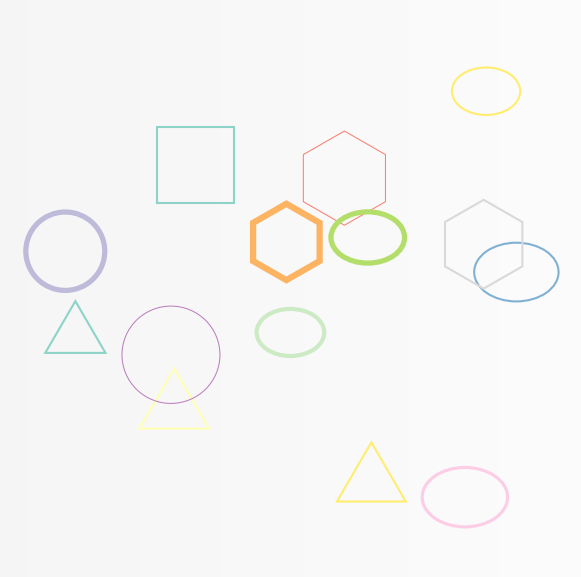[{"shape": "triangle", "thickness": 1, "radius": 0.3, "center": [0.13, 0.418]}, {"shape": "square", "thickness": 1, "radius": 0.33, "center": [0.337, 0.714]}, {"shape": "triangle", "thickness": 1, "radius": 0.35, "center": [0.3, 0.292]}, {"shape": "circle", "thickness": 2.5, "radius": 0.34, "center": [0.112, 0.564]}, {"shape": "hexagon", "thickness": 0.5, "radius": 0.41, "center": [0.593, 0.691]}, {"shape": "oval", "thickness": 1, "radius": 0.36, "center": [0.888, 0.528]}, {"shape": "hexagon", "thickness": 3, "radius": 0.33, "center": [0.493, 0.58]}, {"shape": "oval", "thickness": 2.5, "radius": 0.32, "center": [0.633, 0.588]}, {"shape": "oval", "thickness": 1.5, "radius": 0.37, "center": [0.8, 0.138]}, {"shape": "hexagon", "thickness": 1, "radius": 0.38, "center": [0.832, 0.576]}, {"shape": "circle", "thickness": 0.5, "radius": 0.42, "center": [0.294, 0.385]}, {"shape": "oval", "thickness": 2, "radius": 0.29, "center": [0.5, 0.423]}, {"shape": "oval", "thickness": 1, "radius": 0.29, "center": [0.836, 0.841]}, {"shape": "triangle", "thickness": 1, "radius": 0.34, "center": [0.639, 0.165]}]